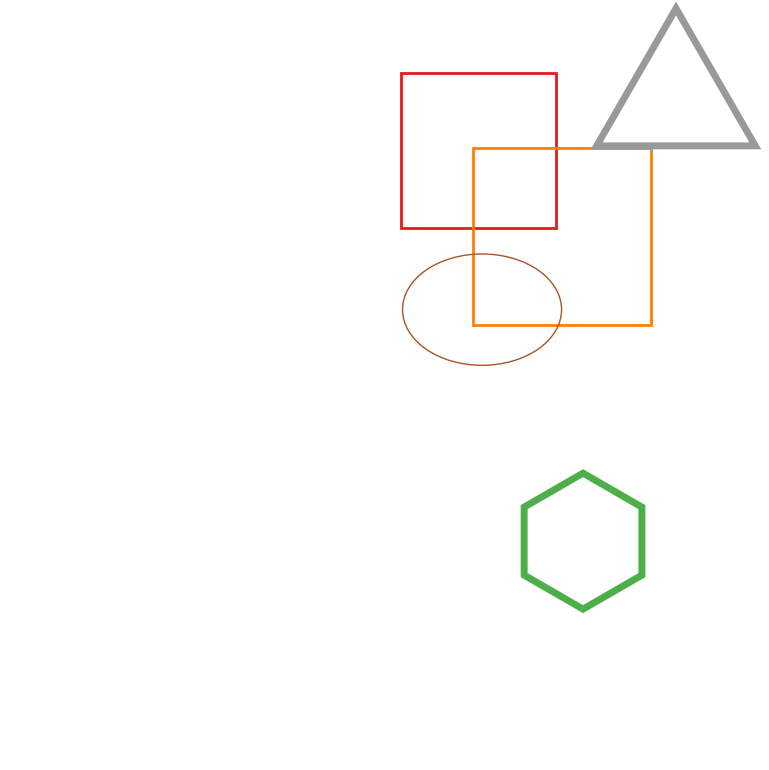[{"shape": "square", "thickness": 1, "radius": 0.5, "center": [0.621, 0.805]}, {"shape": "hexagon", "thickness": 2.5, "radius": 0.44, "center": [0.757, 0.297]}, {"shape": "square", "thickness": 1, "radius": 0.58, "center": [0.73, 0.693]}, {"shape": "oval", "thickness": 0.5, "radius": 0.52, "center": [0.626, 0.598]}, {"shape": "triangle", "thickness": 2.5, "radius": 0.59, "center": [0.878, 0.87]}]